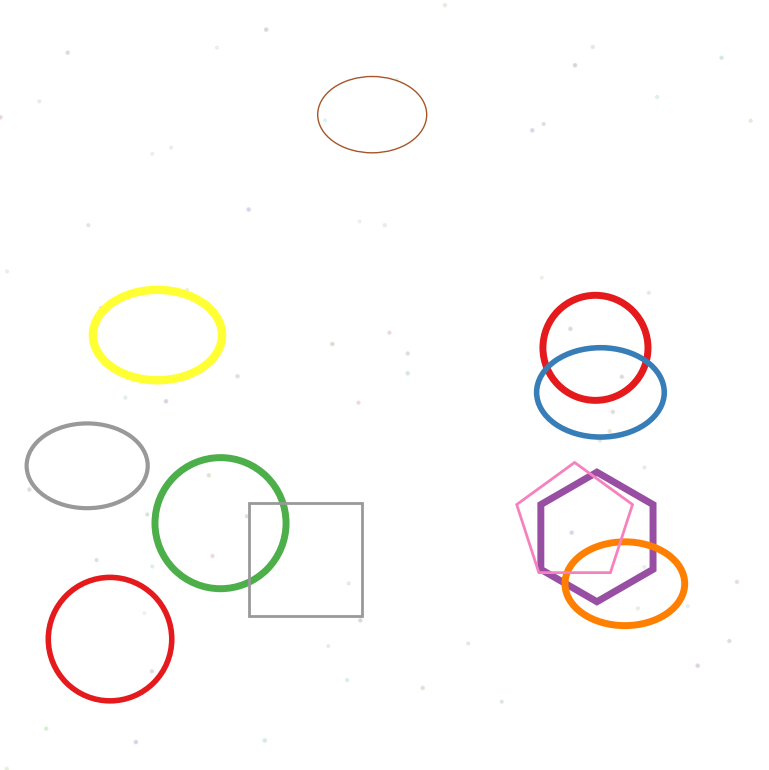[{"shape": "circle", "thickness": 2, "radius": 0.4, "center": [0.143, 0.17]}, {"shape": "circle", "thickness": 2.5, "radius": 0.34, "center": [0.773, 0.548]}, {"shape": "oval", "thickness": 2, "radius": 0.41, "center": [0.78, 0.49]}, {"shape": "circle", "thickness": 2.5, "radius": 0.43, "center": [0.286, 0.321]}, {"shape": "hexagon", "thickness": 2.5, "radius": 0.42, "center": [0.775, 0.303]}, {"shape": "oval", "thickness": 2.5, "radius": 0.39, "center": [0.811, 0.242]}, {"shape": "oval", "thickness": 3, "radius": 0.42, "center": [0.205, 0.565]}, {"shape": "oval", "thickness": 0.5, "radius": 0.35, "center": [0.483, 0.851]}, {"shape": "pentagon", "thickness": 1, "radius": 0.4, "center": [0.746, 0.32]}, {"shape": "oval", "thickness": 1.5, "radius": 0.39, "center": [0.113, 0.395]}, {"shape": "square", "thickness": 1, "radius": 0.37, "center": [0.397, 0.273]}]